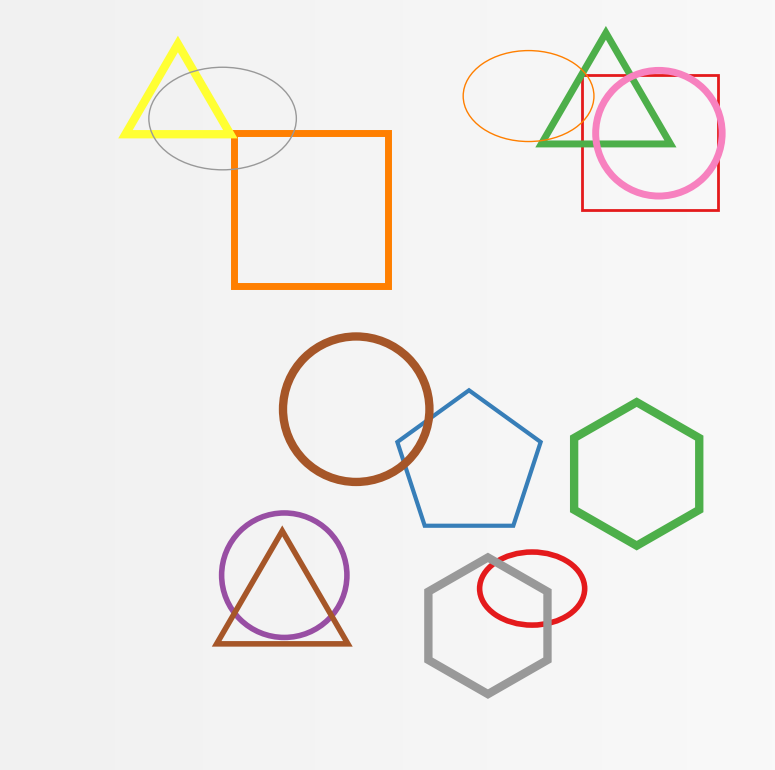[{"shape": "square", "thickness": 1, "radius": 0.44, "center": [0.839, 0.815]}, {"shape": "oval", "thickness": 2, "radius": 0.34, "center": [0.687, 0.236]}, {"shape": "pentagon", "thickness": 1.5, "radius": 0.49, "center": [0.605, 0.396]}, {"shape": "triangle", "thickness": 2.5, "radius": 0.48, "center": [0.782, 0.861]}, {"shape": "hexagon", "thickness": 3, "radius": 0.47, "center": [0.822, 0.385]}, {"shape": "circle", "thickness": 2, "radius": 0.4, "center": [0.367, 0.253]}, {"shape": "oval", "thickness": 0.5, "radius": 0.42, "center": [0.682, 0.875]}, {"shape": "square", "thickness": 2.5, "radius": 0.5, "center": [0.401, 0.728]}, {"shape": "triangle", "thickness": 3, "radius": 0.39, "center": [0.23, 0.865]}, {"shape": "triangle", "thickness": 2, "radius": 0.49, "center": [0.364, 0.213]}, {"shape": "circle", "thickness": 3, "radius": 0.47, "center": [0.46, 0.469]}, {"shape": "circle", "thickness": 2.5, "radius": 0.41, "center": [0.85, 0.827]}, {"shape": "oval", "thickness": 0.5, "radius": 0.48, "center": [0.287, 0.846]}, {"shape": "hexagon", "thickness": 3, "radius": 0.44, "center": [0.63, 0.187]}]